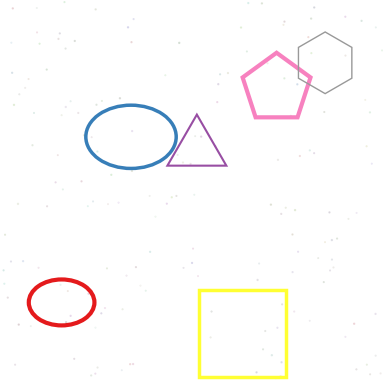[{"shape": "oval", "thickness": 3, "radius": 0.43, "center": [0.16, 0.214]}, {"shape": "oval", "thickness": 2.5, "radius": 0.59, "center": [0.34, 0.645]}, {"shape": "triangle", "thickness": 1.5, "radius": 0.44, "center": [0.511, 0.614]}, {"shape": "square", "thickness": 2.5, "radius": 0.57, "center": [0.63, 0.133]}, {"shape": "pentagon", "thickness": 3, "radius": 0.46, "center": [0.718, 0.77]}, {"shape": "hexagon", "thickness": 1, "radius": 0.4, "center": [0.845, 0.837]}]